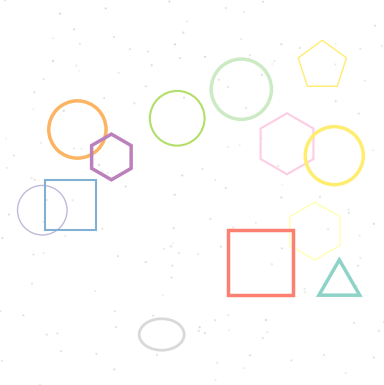[{"shape": "triangle", "thickness": 2.5, "radius": 0.31, "center": [0.881, 0.264]}, {"shape": "hexagon", "thickness": 1, "radius": 0.38, "center": [0.818, 0.4]}, {"shape": "circle", "thickness": 1, "radius": 0.32, "center": [0.11, 0.454]}, {"shape": "square", "thickness": 2.5, "radius": 0.42, "center": [0.676, 0.318]}, {"shape": "square", "thickness": 1.5, "radius": 0.33, "center": [0.183, 0.468]}, {"shape": "circle", "thickness": 2.5, "radius": 0.37, "center": [0.201, 0.664]}, {"shape": "circle", "thickness": 1.5, "radius": 0.36, "center": [0.46, 0.693]}, {"shape": "hexagon", "thickness": 1.5, "radius": 0.4, "center": [0.745, 0.627]}, {"shape": "oval", "thickness": 2, "radius": 0.29, "center": [0.42, 0.131]}, {"shape": "hexagon", "thickness": 2.5, "radius": 0.3, "center": [0.289, 0.592]}, {"shape": "circle", "thickness": 2.5, "radius": 0.39, "center": [0.627, 0.768]}, {"shape": "pentagon", "thickness": 1, "radius": 0.33, "center": [0.837, 0.829]}, {"shape": "circle", "thickness": 2.5, "radius": 0.38, "center": [0.868, 0.596]}]